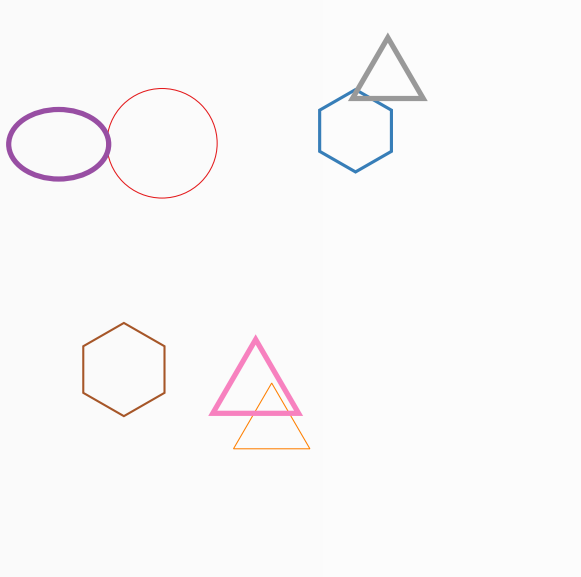[{"shape": "circle", "thickness": 0.5, "radius": 0.47, "center": [0.279, 0.751]}, {"shape": "hexagon", "thickness": 1.5, "radius": 0.36, "center": [0.612, 0.773]}, {"shape": "oval", "thickness": 2.5, "radius": 0.43, "center": [0.101, 0.749]}, {"shape": "triangle", "thickness": 0.5, "radius": 0.38, "center": [0.467, 0.26]}, {"shape": "hexagon", "thickness": 1, "radius": 0.4, "center": [0.213, 0.359]}, {"shape": "triangle", "thickness": 2.5, "radius": 0.43, "center": [0.44, 0.326]}, {"shape": "triangle", "thickness": 2.5, "radius": 0.35, "center": [0.667, 0.864]}]